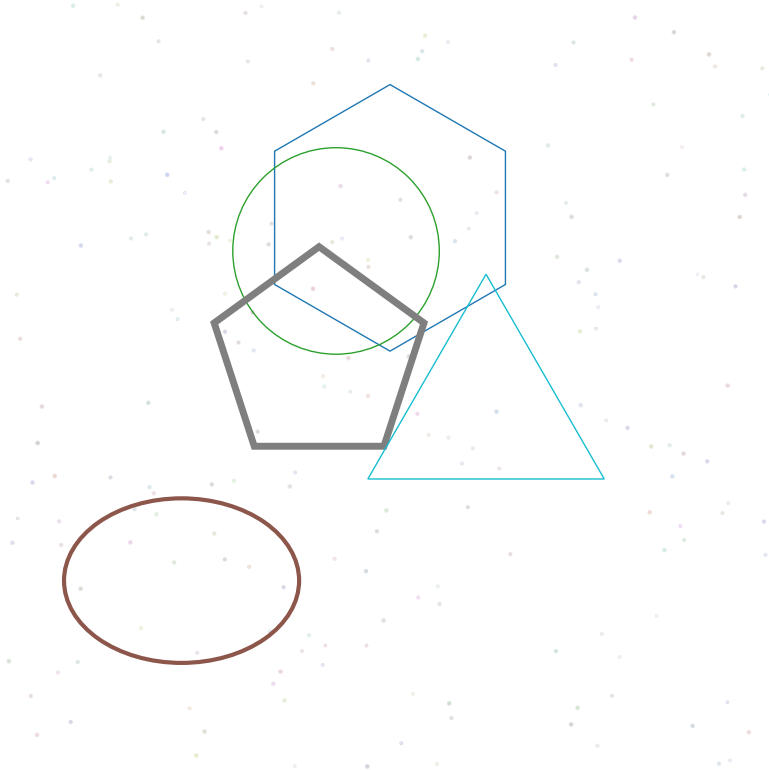[{"shape": "hexagon", "thickness": 0.5, "radius": 0.87, "center": [0.507, 0.717]}, {"shape": "circle", "thickness": 0.5, "radius": 0.67, "center": [0.436, 0.674]}, {"shape": "oval", "thickness": 1.5, "radius": 0.76, "center": [0.236, 0.246]}, {"shape": "pentagon", "thickness": 2.5, "radius": 0.72, "center": [0.414, 0.536]}, {"shape": "triangle", "thickness": 0.5, "radius": 0.89, "center": [0.631, 0.467]}]